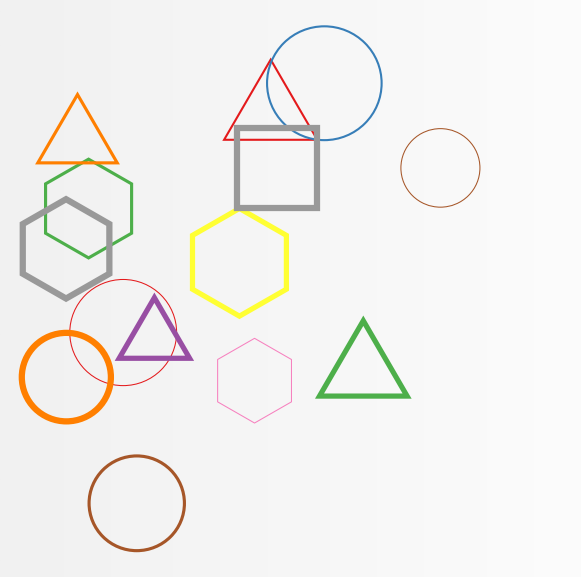[{"shape": "triangle", "thickness": 1, "radius": 0.46, "center": [0.466, 0.803]}, {"shape": "circle", "thickness": 0.5, "radius": 0.46, "center": [0.212, 0.423]}, {"shape": "circle", "thickness": 1, "radius": 0.49, "center": [0.558, 0.855]}, {"shape": "triangle", "thickness": 2.5, "radius": 0.44, "center": [0.625, 0.357]}, {"shape": "hexagon", "thickness": 1.5, "radius": 0.43, "center": [0.152, 0.638]}, {"shape": "triangle", "thickness": 2.5, "radius": 0.35, "center": [0.266, 0.414]}, {"shape": "triangle", "thickness": 1.5, "radius": 0.39, "center": [0.133, 0.757]}, {"shape": "circle", "thickness": 3, "radius": 0.38, "center": [0.114, 0.346]}, {"shape": "hexagon", "thickness": 2.5, "radius": 0.47, "center": [0.412, 0.545]}, {"shape": "circle", "thickness": 0.5, "radius": 0.34, "center": [0.758, 0.708]}, {"shape": "circle", "thickness": 1.5, "radius": 0.41, "center": [0.235, 0.128]}, {"shape": "hexagon", "thickness": 0.5, "radius": 0.37, "center": [0.438, 0.34]}, {"shape": "square", "thickness": 3, "radius": 0.34, "center": [0.477, 0.708]}, {"shape": "hexagon", "thickness": 3, "radius": 0.43, "center": [0.114, 0.568]}]